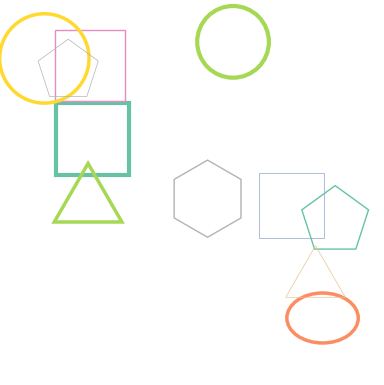[{"shape": "square", "thickness": 3, "radius": 0.47, "center": [0.24, 0.639]}, {"shape": "pentagon", "thickness": 1, "radius": 0.46, "center": [0.871, 0.427]}, {"shape": "oval", "thickness": 2.5, "radius": 0.46, "center": [0.838, 0.174]}, {"shape": "square", "thickness": 0.5, "radius": 0.43, "center": [0.757, 0.466]}, {"shape": "square", "thickness": 1, "radius": 0.46, "center": [0.234, 0.83]}, {"shape": "triangle", "thickness": 2.5, "radius": 0.51, "center": [0.229, 0.474]}, {"shape": "circle", "thickness": 3, "radius": 0.47, "center": [0.605, 0.891]}, {"shape": "circle", "thickness": 2.5, "radius": 0.58, "center": [0.115, 0.848]}, {"shape": "triangle", "thickness": 0.5, "radius": 0.45, "center": [0.82, 0.273]}, {"shape": "hexagon", "thickness": 1, "radius": 0.5, "center": [0.539, 0.484]}, {"shape": "pentagon", "thickness": 0.5, "radius": 0.41, "center": [0.177, 0.816]}]